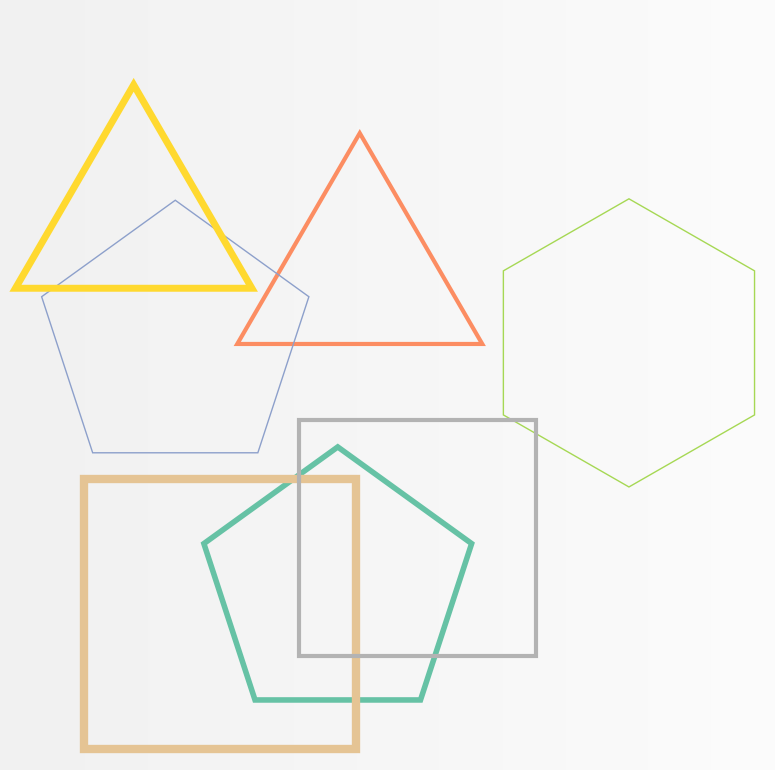[{"shape": "pentagon", "thickness": 2, "radius": 0.91, "center": [0.436, 0.238]}, {"shape": "triangle", "thickness": 1.5, "radius": 0.91, "center": [0.464, 0.645]}, {"shape": "pentagon", "thickness": 0.5, "radius": 0.91, "center": [0.226, 0.559]}, {"shape": "hexagon", "thickness": 0.5, "radius": 0.94, "center": [0.812, 0.555]}, {"shape": "triangle", "thickness": 2.5, "radius": 0.88, "center": [0.172, 0.714]}, {"shape": "square", "thickness": 3, "radius": 0.88, "center": [0.284, 0.202]}, {"shape": "square", "thickness": 1.5, "radius": 0.77, "center": [0.539, 0.302]}]